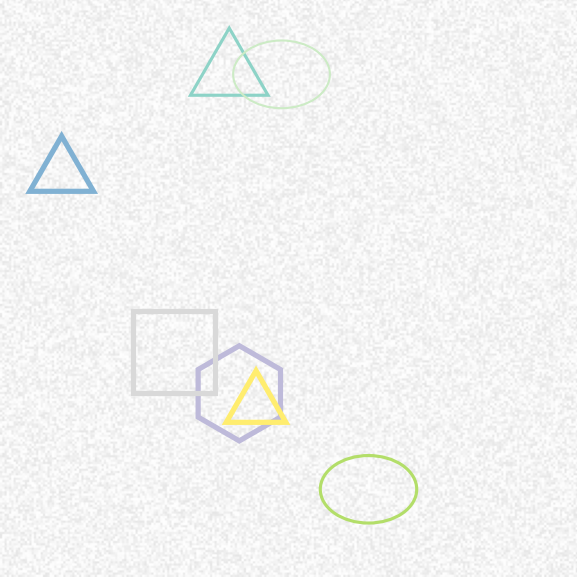[{"shape": "triangle", "thickness": 1.5, "radius": 0.39, "center": [0.397, 0.873]}, {"shape": "hexagon", "thickness": 2.5, "radius": 0.41, "center": [0.414, 0.318]}, {"shape": "triangle", "thickness": 2.5, "radius": 0.32, "center": [0.107, 0.7]}, {"shape": "oval", "thickness": 1.5, "radius": 0.42, "center": [0.638, 0.152]}, {"shape": "square", "thickness": 2.5, "radius": 0.35, "center": [0.302, 0.389]}, {"shape": "oval", "thickness": 1, "radius": 0.42, "center": [0.488, 0.87]}, {"shape": "triangle", "thickness": 2.5, "radius": 0.3, "center": [0.443, 0.298]}]